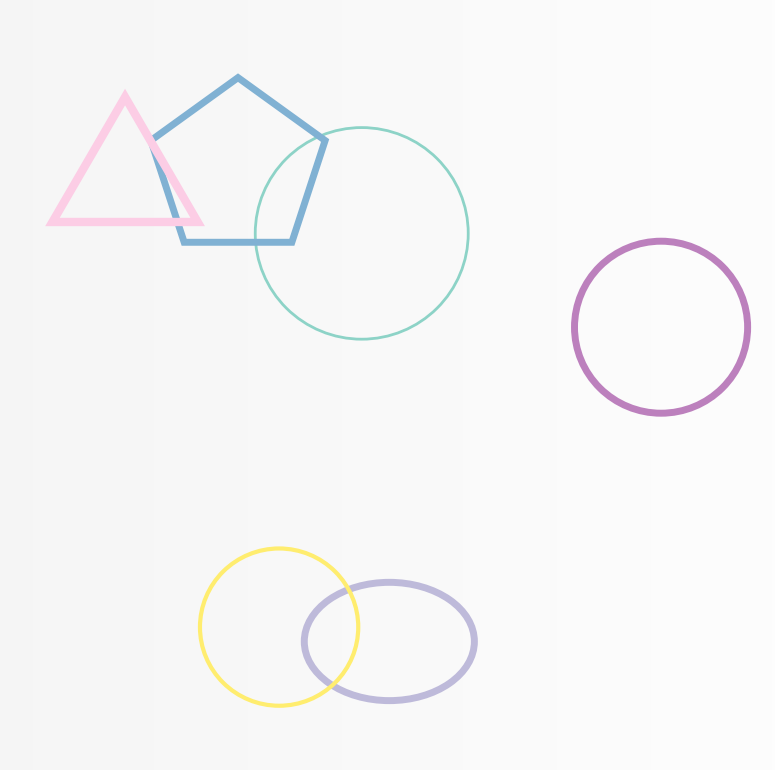[{"shape": "circle", "thickness": 1, "radius": 0.69, "center": [0.467, 0.697]}, {"shape": "oval", "thickness": 2.5, "radius": 0.55, "center": [0.502, 0.167]}, {"shape": "pentagon", "thickness": 2.5, "radius": 0.59, "center": [0.307, 0.781]}, {"shape": "triangle", "thickness": 3, "radius": 0.54, "center": [0.161, 0.766]}, {"shape": "circle", "thickness": 2.5, "radius": 0.56, "center": [0.853, 0.575]}, {"shape": "circle", "thickness": 1.5, "radius": 0.51, "center": [0.36, 0.186]}]